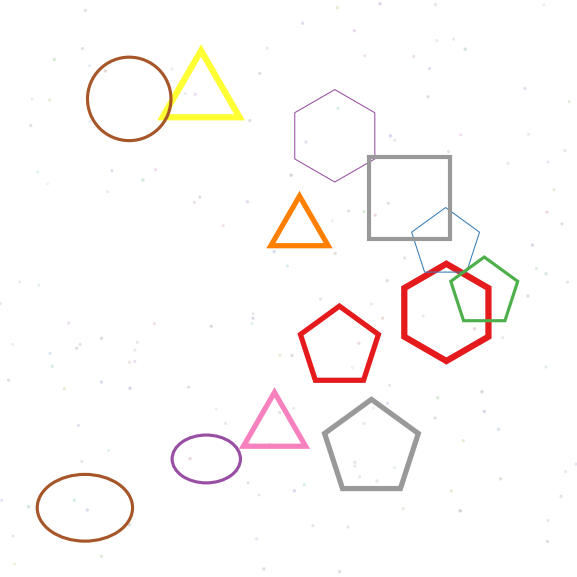[{"shape": "hexagon", "thickness": 3, "radius": 0.42, "center": [0.773, 0.458]}, {"shape": "pentagon", "thickness": 2.5, "radius": 0.35, "center": [0.588, 0.398]}, {"shape": "pentagon", "thickness": 0.5, "radius": 0.31, "center": [0.772, 0.578]}, {"shape": "pentagon", "thickness": 1.5, "radius": 0.3, "center": [0.839, 0.493]}, {"shape": "oval", "thickness": 1.5, "radius": 0.3, "center": [0.357, 0.204]}, {"shape": "hexagon", "thickness": 0.5, "radius": 0.4, "center": [0.58, 0.764]}, {"shape": "triangle", "thickness": 2.5, "radius": 0.29, "center": [0.519, 0.602]}, {"shape": "triangle", "thickness": 3, "radius": 0.38, "center": [0.348, 0.835]}, {"shape": "circle", "thickness": 1.5, "radius": 0.36, "center": [0.224, 0.828]}, {"shape": "oval", "thickness": 1.5, "radius": 0.41, "center": [0.147, 0.12]}, {"shape": "triangle", "thickness": 2.5, "radius": 0.31, "center": [0.475, 0.258]}, {"shape": "pentagon", "thickness": 2.5, "radius": 0.43, "center": [0.643, 0.222]}, {"shape": "square", "thickness": 2, "radius": 0.35, "center": [0.709, 0.656]}]